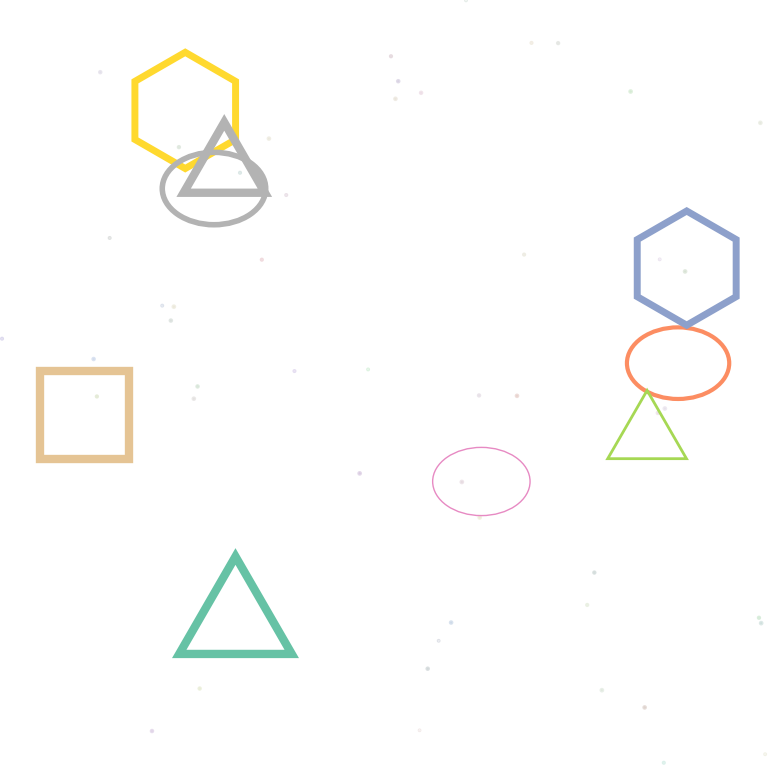[{"shape": "triangle", "thickness": 3, "radius": 0.42, "center": [0.306, 0.193]}, {"shape": "oval", "thickness": 1.5, "radius": 0.33, "center": [0.881, 0.528]}, {"shape": "hexagon", "thickness": 2.5, "radius": 0.37, "center": [0.892, 0.652]}, {"shape": "oval", "thickness": 0.5, "radius": 0.32, "center": [0.625, 0.375]}, {"shape": "triangle", "thickness": 1, "radius": 0.3, "center": [0.84, 0.434]}, {"shape": "hexagon", "thickness": 2.5, "radius": 0.38, "center": [0.241, 0.857]}, {"shape": "square", "thickness": 3, "radius": 0.29, "center": [0.11, 0.461]}, {"shape": "triangle", "thickness": 3, "radius": 0.3, "center": [0.291, 0.78]}, {"shape": "oval", "thickness": 2, "radius": 0.34, "center": [0.278, 0.755]}]